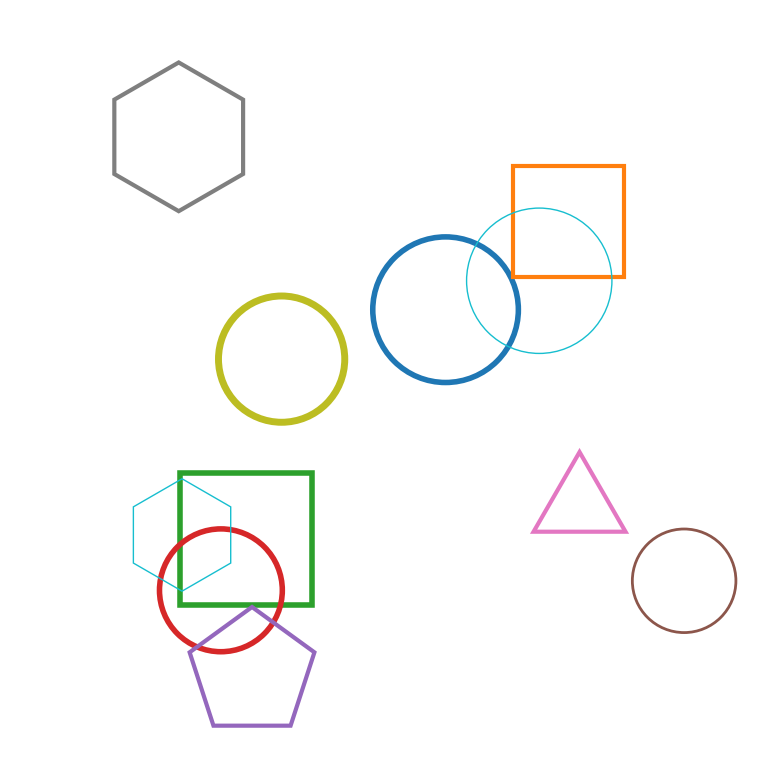[{"shape": "circle", "thickness": 2, "radius": 0.47, "center": [0.579, 0.598]}, {"shape": "square", "thickness": 1.5, "radius": 0.36, "center": [0.738, 0.712]}, {"shape": "square", "thickness": 2, "radius": 0.43, "center": [0.32, 0.3]}, {"shape": "circle", "thickness": 2, "radius": 0.4, "center": [0.287, 0.233]}, {"shape": "pentagon", "thickness": 1.5, "radius": 0.43, "center": [0.327, 0.126]}, {"shape": "circle", "thickness": 1, "radius": 0.34, "center": [0.888, 0.246]}, {"shape": "triangle", "thickness": 1.5, "radius": 0.34, "center": [0.753, 0.344]}, {"shape": "hexagon", "thickness": 1.5, "radius": 0.48, "center": [0.232, 0.822]}, {"shape": "circle", "thickness": 2.5, "radius": 0.41, "center": [0.366, 0.534]}, {"shape": "hexagon", "thickness": 0.5, "radius": 0.36, "center": [0.236, 0.305]}, {"shape": "circle", "thickness": 0.5, "radius": 0.47, "center": [0.7, 0.635]}]